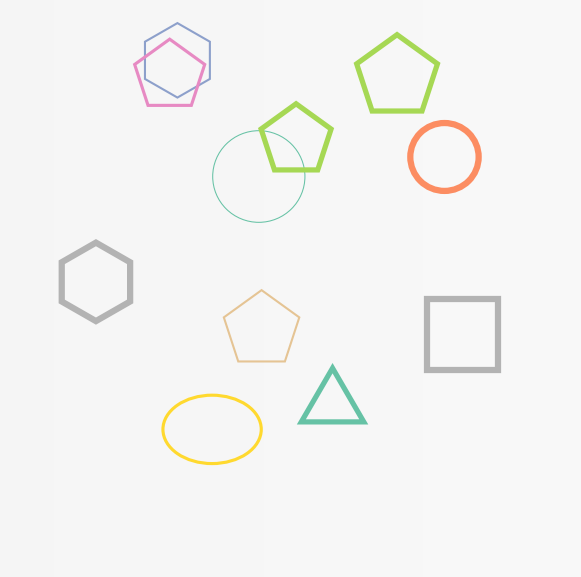[{"shape": "circle", "thickness": 0.5, "radius": 0.4, "center": [0.445, 0.693]}, {"shape": "triangle", "thickness": 2.5, "radius": 0.31, "center": [0.572, 0.3]}, {"shape": "circle", "thickness": 3, "radius": 0.29, "center": [0.765, 0.727]}, {"shape": "hexagon", "thickness": 1, "radius": 0.32, "center": [0.305, 0.895]}, {"shape": "pentagon", "thickness": 1.5, "radius": 0.32, "center": [0.292, 0.868]}, {"shape": "pentagon", "thickness": 2.5, "radius": 0.32, "center": [0.509, 0.756]}, {"shape": "pentagon", "thickness": 2.5, "radius": 0.37, "center": [0.683, 0.866]}, {"shape": "oval", "thickness": 1.5, "radius": 0.42, "center": [0.365, 0.256]}, {"shape": "pentagon", "thickness": 1, "radius": 0.34, "center": [0.45, 0.428]}, {"shape": "hexagon", "thickness": 3, "radius": 0.34, "center": [0.165, 0.511]}, {"shape": "square", "thickness": 3, "radius": 0.31, "center": [0.796, 0.42]}]